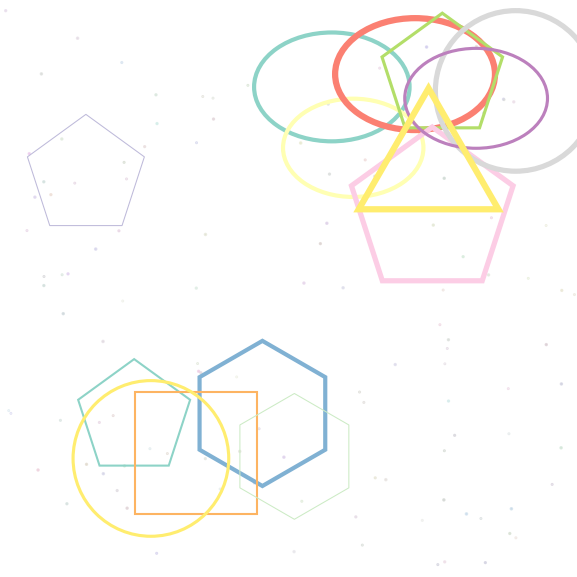[{"shape": "pentagon", "thickness": 1, "radius": 0.51, "center": [0.232, 0.275]}, {"shape": "oval", "thickness": 2, "radius": 0.67, "center": [0.575, 0.849]}, {"shape": "oval", "thickness": 2, "radius": 0.61, "center": [0.612, 0.743]}, {"shape": "pentagon", "thickness": 0.5, "radius": 0.53, "center": [0.149, 0.695]}, {"shape": "oval", "thickness": 3, "radius": 0.69, "center": [0.719, 0.871]}, {"shape": "hexagon", "thickness": 2, "radius": 0.63, "center": [0.454, 0.283]}, {"shape": "square", "thickness": 1, "radius": 0.53, "center": [0.34, 0.214]}, {"shape": "pentagon", "thickness": 1.5, "radius": 0.55, "center": [0.766, 0.867]}, {"shape": "pentagon", "thickness": 2.5, "radius": 0.74, "center": [0.749, 0.632]}, {"shape": "circle", "thickness": 2.5, "radius": 0.7, "center": [0.893, 0.842]}, {"shape": "oval", "thickness": 1.5, "radius": 0.62, "center": [0.824, 0.829]}, {"shape": "hexagon", "thickness": 0.5, "radius": 0.54, "center": [0.51, 0.209]}, {"shape": "triangle", "thickness": 3, "radius": 0.7, "center": [0.742, 0.707]}, {"shape": "circle", "thickness": 1.5, "radius": 0.67, "center": [0.261, 0.205]}]